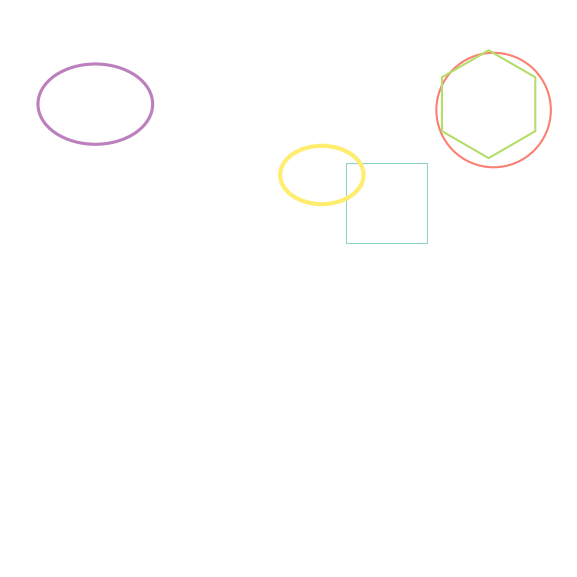[{"shape": "square", "thickness": 0.5, "radius": 0.35, "center": [0.669, 0.648]}, {"shape": "circle", "thickness": 1, "radius": 0.5, "center": [0.855, 0.809]}, {"shape": "hexagon", "thickness": 1, "radius": 0.47, "center": [0.846, 0.819]}, {"shape": "oval", "thickness": 1.5, "radius": 0.5, "center": [0.165, 0.819]}, {"shape": "oval", "thickness": 2, "radius": 0.36, "center": [0.557, 0.696]}]